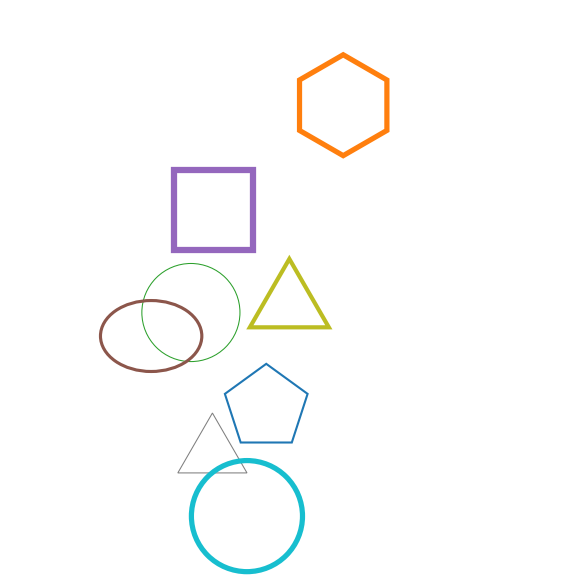[{"shape": "pentagon", "thickness": 1, "radius": 0.38, "center": [0.461, 0.294]}, {"shape": "hexagon", "thickness": 2.5, "radius": 0.44, "center": [0.594, 0.817]}, {"shape": "circle", "thickness": 0.5, "radius": 0.42, "center": [0.331, 0.458]}, {"shape": "square", "thickness": 3, "radius": 0.34, "center": [0.369, 0.635]}, {"shape": "oval", "thickness": 1.5, "radius": 0.44, "center": [0.262, 0.417]}, {"shape": "triangle", "thickness": 0.5, "radius": 0.35, "center": [0.368, 0.215]}, {"shape": "triangle", "thickness": 2, "radius": 0.39, "center": [0.501, 0.472]}, {"shape": "circle", "thickness": 2.5, "radius": 0.48, "center": [0.428, 0.105]}]